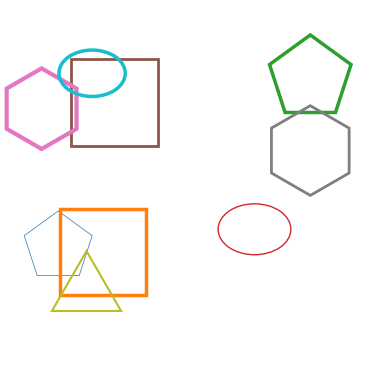[{"shape": "pentagon", "thickness": 0.5, "radius": 0.46, "center": [0.151, 0.359]}, {"shape": "square", "thickness": 2.5, "radius": 0.56, "center": [0.267, 0.345]}, {"shape": "pentagon", "thickness": 2.5, "radius": 0.56, "center": [0.806, 0.798]}, {"shape": "oval", "thickness": 1, "radius": 0.47, "center": [0.661, 0.404]}, {"shape": "square", "thickness": 2, "radius": 0.56, "center": [0.298, 0.733]}, {"shape": "hexagon", "thickness": 3, "radius": 0.52, "center": [0.108, 0.718]}, {"shape": "hexagon", "thickness": 2, "radius": 0.58, "center": [0.806, 0.609]}, {"shape": "triangle", "thickness": 1.5, "radius": 0.52, "center": [0.225, 0.244]}, {"shape": "oval", "thickness": 2.5, "radius": 0.43, "center": [0.239, 0.81]}]